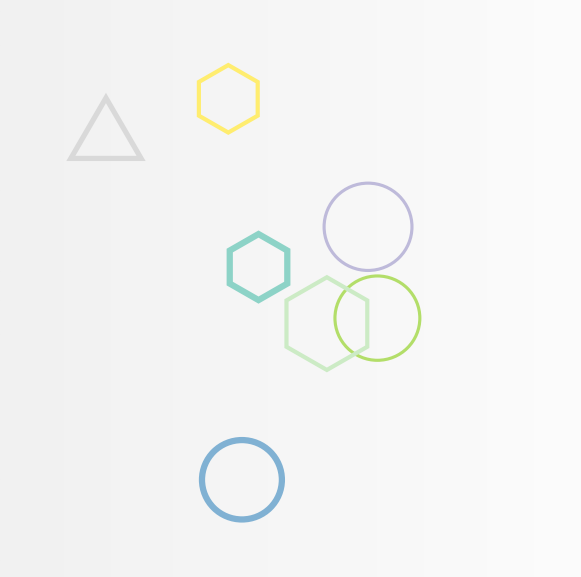[{"shape": "hexagon", "thickness": 3, "radius": 0.29, "center": [0.445, 0.537]}, {"shape": "circle", "thickness": 1.5, "radius": 0.38, "center": [0.633, 0.606]}, {"shape": "circle", "thickness": 3, "radius": 0.34, "center": [0.416, 0.168]}, {"shape": "circle", "thickness": 1.5, "radius": 0.37, "center": [0.649, 0.448]}, {"shape": "triangle", "thickness": 2.5, "radius": 0.35, "center": [0.182, 0.76]}, {"shape": "hexagon", "thickness": 2, "radius": 0.4, "center": [0.562, 0.439]}, {"shape": "hexagon", "thickness": 2, "radius": 0.29, "center": [0.393, 0.828]}]